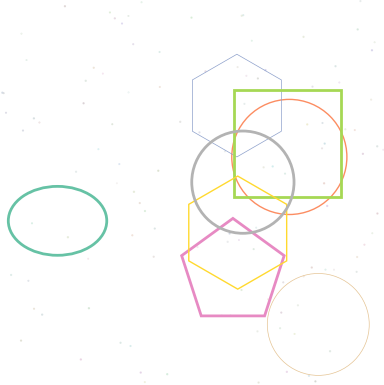[{"shape": "oval", "thickness": 2, "radius": 0.64, "center": [0.149, 0.426]}, {"shape": "circle", "thickness": 1, "radius": 0.75, "center": [0.752, 0.592]}, {"shape": "hexagon", "thickness": 0.5, "radius": 0.67, "center": [0.615, 0.726]}, {"shape": "pentagon", "thickness": 2, "radius": 0.7, "center": [0.605, 0.293]}, {"shape": "square", "thickness": 2, "radius": 0.69, "center": [0.747, 0.627]}, {"shape": "hexagon", "thickness": 1, "radius": 0.73, "center": [0.617, 0.396]}, {"shape": "circle", "thickness": 0.5, "radius": 0.66, "center": [0.827, 0.157]}, {"shape": "circle", "thickness": 2, "radius": 0.66, "center": [0.631, 0.527]}]